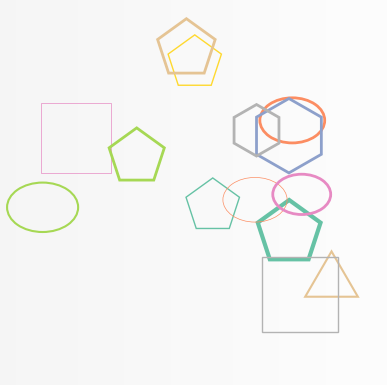[{"shape": "pentagon", "thickness": 3, "radius": 0.43, "center": [0.746, 0.395]}, {"shape": "pentagon", "thickness": 1, "radius": 0.36, "center": [0.549, 0.465]}, {"shape": "oval", "thickness": 2, "radius": 0.42, "center": [0.754, 0.687]}, {"shape": "oval", "thickness": 0.5, "radius": 0.41, "center": [0.658, 0.481]}, {"shape": "hexagon", "thickness": 2, "radius": 0.48, "center": [0.746, 0.647]}, {"shape": "oval", "thickness": 2, "radius": 0.37, "center": [0.779, 0.495]}, {"shape": "square", "thickness": 0.5, "radius": 0.45, "center": [0.195, 0.641]}, {"shape": "pentagon", "thickness": 2, "radius": 0.37, "center": [0.353, 0.593]}, {"shape": "oval", "thickness": 1.5, "radius": 0.46, "center": [0.11, 0.462]}, {"shape": "pentagon", "thickness": 1, "radius": 0.36, "center": [0.503, 0.837]}, {"shape": "pentagon", "thickness": 2, "radius": 0.39, "center": [0.481, 0.873]}, {"shape": "triangle", "thickness": 1.5, "radius": 0.39, "center": [0.856, 0.269]}, {"shape": "square", "thickness": 1, "radius": 0.49, "center": [0.774, 0.235]}, {"shape": "hexagon", "thickness": 2, "radius": 0.33, "center": [0.662, 0.662]}]